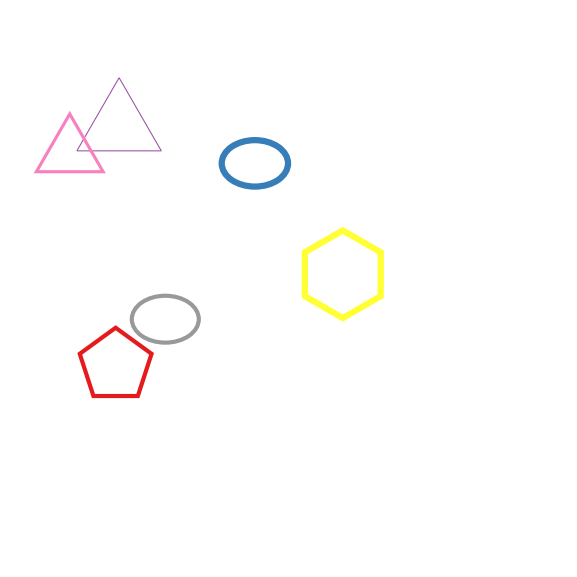[{"shape": "pentagon", "thickness": 2, "radius": 0.33, "center": [0.2, 0.366]}, {"shape": "oval", "thickness": 3, "radius": 0.29, "center": [0.441, 0.716]}, {"shape": "triangle", "thickness": 0.5, "radius": 0.42, "center": [0.206, 0.78]}, {"shape": "hexagon", "thickness": 3, "radius": 0.38, "center": [0.594, 0.524]}, {"shape": "triangle", "thickness": 1.5, "radius": 0.33, "center": [0.121, 0.735]}, {"shape": "oval", "thickness": 2, "radius": 0.29, "center": [0.286, 0.446]}]